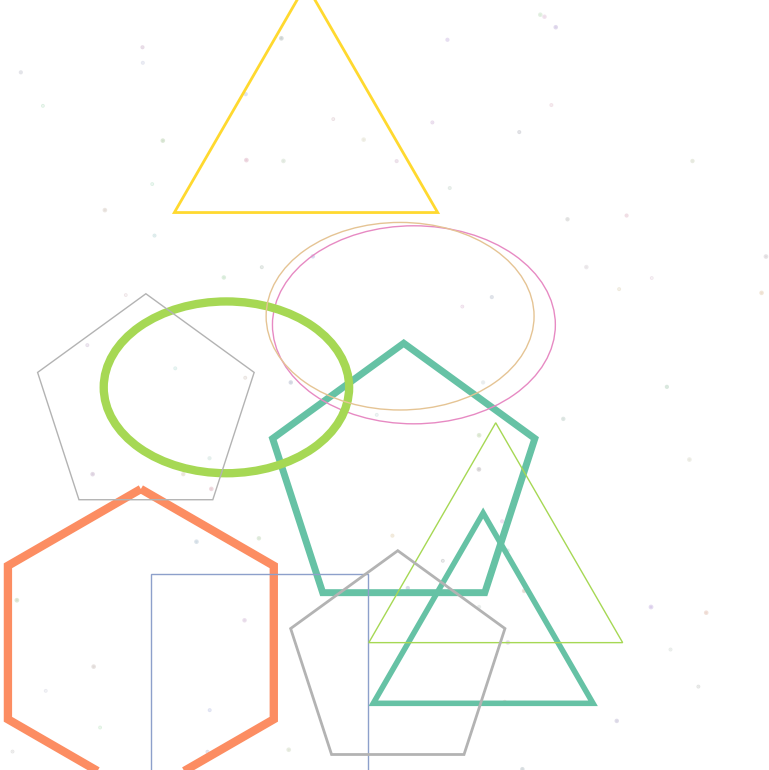[{"shape": "triangle", "thickness": 2, "radius": 0.82, "center": [0.627, 0.169]}, {"shape": "pentagon", "thickness": 2.5, "radius": 0.9, "center": [0.524, 0.375]}, {"shape": "hexagon", "thickness": 3, "radius": 1.0, "center": [0.183, 0.166]}, {"shape": "square", "thickness": 0.5, "radius": 0.71, "center": [0.337, 0.113]}, {"shape": "oval", "thickness": 0.5, "radius": 0.92, "center": [0.538, 0.578]}, {"shape": "oval", "thickness": 3, "radius": 0.8, "center": [0.294, 0.497]}, {"shape": "triangle", "thickness": 0.5, "radius": 0.95, "center": [0.644, 0.261]}, {"shape": "triangle", "thickness": 1, "radius": 0.99, "center": [0.397, 0.823]}, {"shape": "oval", "thickness": 0.5, "radius": 0.87, "center": [0.52, 0.589]}, {"shape": "pentagon", "thickness": 0.5, "radius": 0.74, "center": [0.189, 0.471]}, {"shape": "pentagon", "thickness": 1, "radius": 0.73, "center": [0.517, 0.139]}]